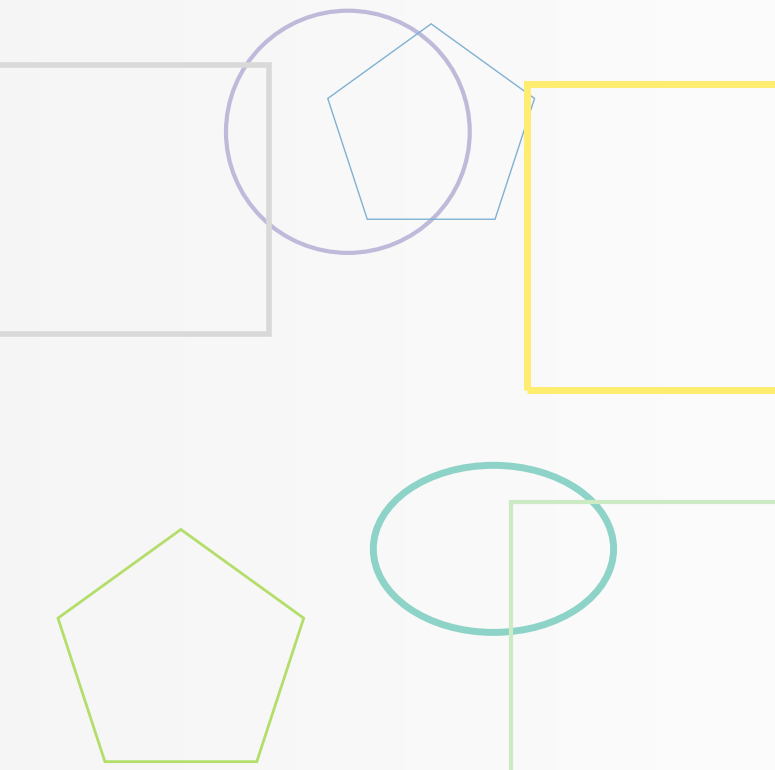[{"shape": "oval", "thickness": 2.5, "radius": 0.78, "center": [0.637, 0.287]}, {"shape": "circle", "thickness": 1.5, "radius": 0.79, "center": [0.449, 0.829]}, {"shape": "pentagon", "thickness": 0.5, "radius": 0.7, "center": [0.556, 0.829]}, {"shape": "pentagon", "thickness": 1, "radius": 0.83, "center": [0.233, 0.146]}, {"shape": "square", "thickness": 2, "radius": 0.87, "center": [0.172, 0.741]}, {"shape": "square", "thickness": 1.5, "radius": 0.95, "center": [0.851, 0.157]}, {"shape": "square", "thickness": 2.5, "radius": 0.99, "center": [0.878, 0.692]}]